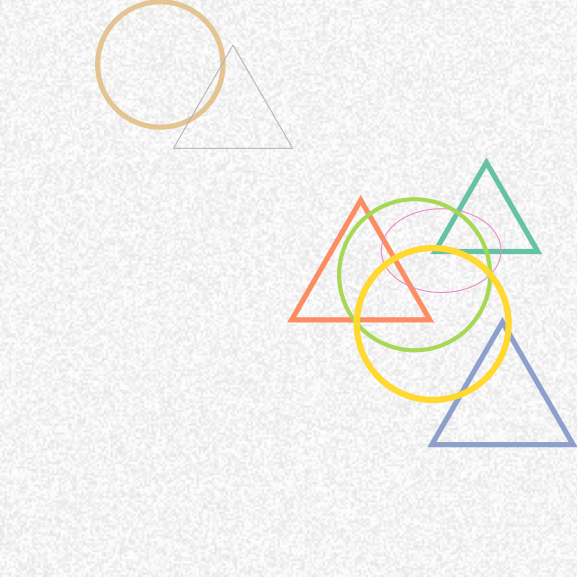[{"shape": "triangle", "thickness": 2.5, "radius": 0.51, "center": [0.842, 0.615]}, {"shape": "triangle", "thickness": 2.5, "radius": 0.69, "center": [0.625, 0.514]}, {"shape": "triangle", "thickness": 2.5, "radius": 0.71, "center": [0.87, 0.3]}, {"shape": "oval", "thickness": 0.5, "radius": 0.52, "center": [0.764, 0.565]}, {"shape": "circle", "thickness": 2, "radius": 0.65, "center": [0.718, 0.523]}, {"shape": "circle", "thickness": 3, "radius": 0.66, "center": [0.749, 0.438]}, {"shape": "circle", "thickness": 2.5, "radius": 0.54, "center": [0.278, 0.887]}, {"shape": "triangle", "thickness": 0.5, "radius": 0.6, "center": [0.404, 0.802]}]